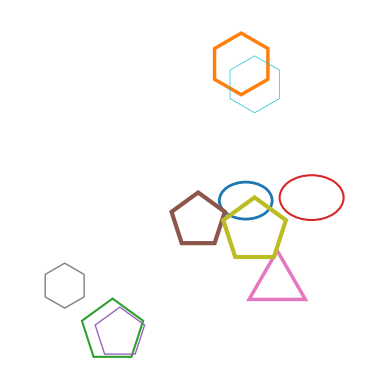[{"shape": "oval", "thickness": 2, "radius": 0.34, "center": [0.638, 0.479]}, {"shape": "hexagon", "thickness": 2.5, "radius": 0.4, "center": [0.627, 0.834]}, {"shape": "pentagon", "thickness": 1.5, "radius": 0.42, "center": [0.292, 0.141]}, {"shape": "oval", "thickness": 1.5, "radius": 0.42, "center": [0.809, 0.487]}, {"shape": "pentagon", "thickness": 1, "radius": 0.34, "center": [0.311, 0.135]}, {"shape": "pentagon", "thickness": 3, "radius": 0.36, "center": [0.515, 0.427]}, {"shape": "triangle", "thickness": 2.5, "radius": 0.42, "center": [0.72, 0.264]}, {"shape": "hexagon", "thickness": 1, "radius": 0.29, "center": [0.168, 0.258]}, {"shape": "pentagon", "thickness": 3, "radius": 0.43, "center": [0.661, 0.402]}, {"shape": "hexagon", "thickness": 0.5, "radius": 0.37, "center": [0.662, 0.781]}]